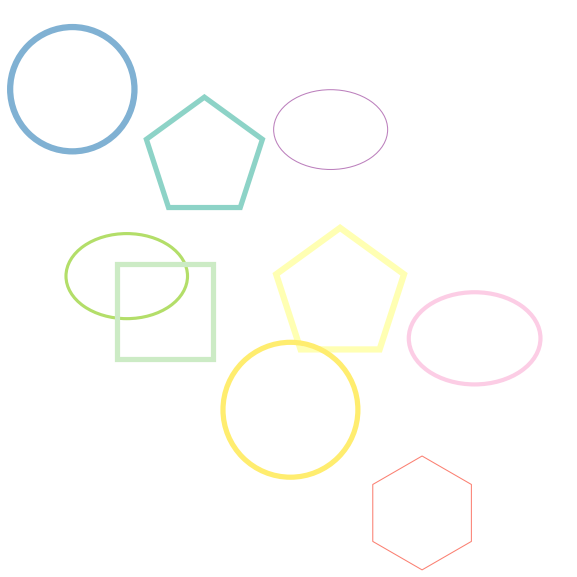[{"shape": "pentagon", "thickness": 2.5, "radius": 0.53, "center": [0.354, 0.725]}, {"shape": "pentagon", "thickness": 3, "radius": 0.58, "center": [0.589, 0.488]}, {"shape": "hexagon", "thickness": 0.5, "radius": 0.49, "center": [0.731, 0.111]}, {"shape": "circle", "thickness": 3, "radius": 0.54, "center": [0.125, 0.845]}, {"shape": "oval", "thickness": 1.5, "radius": 0.53, "center": [0.219, 0.521]}, {"shape": "oval", "thickness": 2, "radius": 0.57, "center": [0.822, 0.413]}, {"shape": "oval", "thickness": 0.5, "radius": 0.49, "center": [0.573, 0.775]}, {"shape": "square", "thickness": 2.5, "radius": 0.41, "center": [0.286, 0.46]}, {"shape": "circle", "thickness": 2.5, "radius": 0.58, "center": [0.503, 0.29]}]